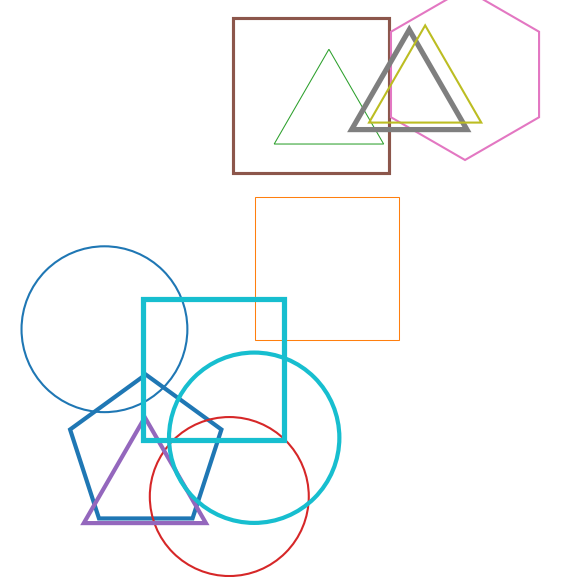[{"shape": "pentagon", "thickness": 2, "radius": 0.69, "center": [0.252, 0.213]}, {"shape": "circle", "thickness": 1, "radius": 0.72, "center": [0.181, 0.429]}, {"shape": "square", "thickness": 0.5, "radius": 0.62, "center": [0.566, 0.534]}, {"shape": "triangle", "thickness": 0.5, "radius": 0.55, "center": [0.57, 0.804]}, {"shape": "circle", "thickness": 1, "radius": 0.69, "center": [0.397, 0.139]}, {"shape": "triangle", "thickness": 2, "radius": 0.61, "center": [0.251, 0.154]}, {"shape": "square", "thickness": 1.5, "radius": 0.67, "center": [0.539, 0.834]}, {"shape": "hexagon", "thickness": 1, "radius": 0.74, "center": [0.805, 0.87]}, {"shape": "triangle", "thickness": 2.5, "radius": 0.58, "center": [0.709, 0.832]}, {"shape": "triangle", "thickness": 1, "radius": 0.56, "center": [0.736, 0.843]}, {"shape": "circle", "thickness": 2, "radius": 0.74, "center": [0.44, 0.241]}, {"shape": "square", "thickness": 2.5, "radius": 0.61, "center": [0.37, 0.36]}]